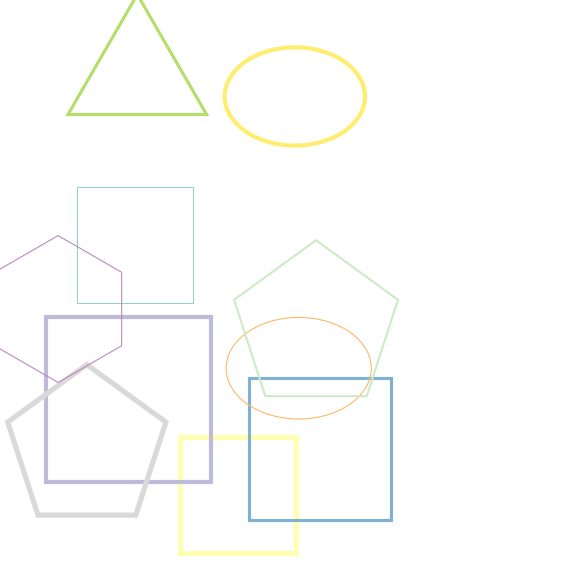[{"shape": "square", "thickness": 0.5, "radius": 0.5, "center": [0.234, 0.575]}, {"shape": "square", "thickness": 2.5, "radius": 0.5, "center": [0.412, 0.142]}, {"shape": "square", "thickness": 2, "radius": 0.72, "center": [0.222, 0.307]}, {"shape": "square", "thickness": 1.5, "radius": 0.61, "center": [0.553, 0.222]}, {"shape": "oval", "thickness": 0.5, "radius": 0.63, "center": [0.517, 0.362]}, {"shape": "triangle", "thickness": 1.5, "radius": 0.69, "center": [0.238, 0.87]}, {"shape": "pentagon", "thickness": 2.5, "radius": 0.72, "center": [0.15, 0.224]}, {"shape": "hexagon", "thickness": 0.5, "radius": 0.64, "center": [0.101, 0.464]}, {"shape": "pentagon", "thickness": 1, "radius": 0.75, "center": [0.547, 0.434]}, {"shape": "oval", "thickness": 2, "radius": 0.61, "center": [0.511, 0.832]}]